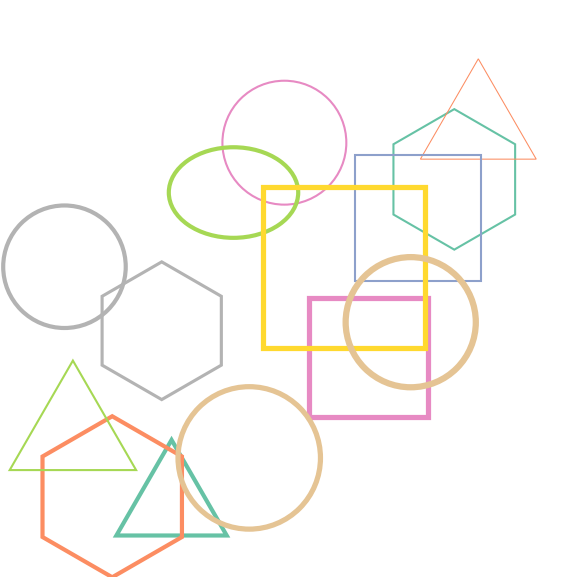[{"shape": "triangle", "thickness": 2, "radius": 0.55, "center": [0.297, 0.127]}, {"shape": "hexagon", "thickness": 1, "radius": 0.61, "center": [0.787, 0.689]}, {"shape": "hexagon", "thickness": 2, "radius": 0.7, "center": [0.194, 0.139]}, {"shape": "triangle", "thickness": 0.5, "radius": 0.58, "center": [0.828, 0.781]}, {"shape": "square", "thickness": 1, "radius": 0.55, "center": [0.724, 0.622]}, {"shape": "circle", "thickness": 1, "radius": 0.54, "center": [0.492, 0.752]}, {"shape": "square", "thickness": 2.5, "radius": 0.51, "center": [0.638, 0.38]}, {"shape": "triangle", "thickness": 1, "radius": 0.63, "center": [0.126, 0.248]}, {"shape": "oval", "thickness": 2, "radius": 0.56, "center": [0.404, 0.666]}, {"shape": "square", "thickness": 2.5, "radius": 0.7, "center": [0.596, 0.536]}, {"shape": "circle", "thickness": 2.5, "radius": 0.62, "center": [0.432, 0.206]}, {"shape": "circle", "thickness": 3, "radius": 0.56, "center": [0.711, 0.441]}, {"shape": "hexagon", "thickness": 1.5, "radius": 0.6, "center": [0.28, 0.426]}, {"shape": "circle", "thickness": 2, "radius": 0.53, "center": [0.112, 0.537]}]